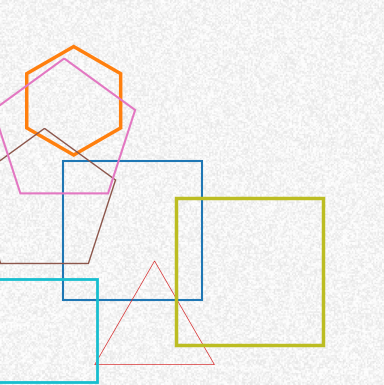[{"shape": "square", "thickness": 1.5, "radius": 0.91, "center": [0.345, 0.402]}, {"shape": "hexagon", "thickness": 2.5, "radius": 0.7, "center": [0.191, 0.738]}, {"shape": "triangle", "thickness": 0.5, "radius": 0.9, "center": [0.401, 0.143]}, {"shape": "pentagon", "thickness": 1, "radius": 0.97, "center": [0.116, 0.473]}, {"shape": "pentagon", "thickness": 1.5, "radius": 0.97, "center": [0.167, 0.654]}, {"shape": "square", "thickness": 2.5, "radius": 0.95, "center": [0.647, 0.296]}, {"shape": "square", "thickness": 2, "radius": 0.67, "center": [0.118, 0.142]}]